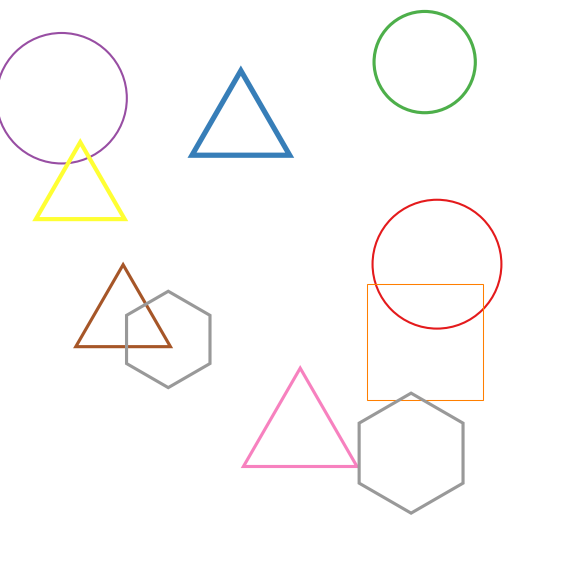[{"shape": "circle", "thickness": 1, "radius": 0.56, "center": [0.757, 0.542]}, {"shape": "triangle", "thickness": 2.5, "radius": 0.49, "center": [0.417, 0.779]}, {"shape": "circle", "thickness": 1.5, "radius": 0.44, "center": [0.735, 0.892]}, {"shape": "circle", "thickness": 1, "radius": 0.56, "center": [0.107, 0.829]}, {"shape": "square", "thickness": 0.5, "radius": 0.5, "center": [0.736, 0.406]}, {"shape": "triangle", "thickness": 2, "radius": 0.44, "center": [0.139, 0.664]}, {"shape": "triangle", "thickness": 1.5, "radius": 0.47, "center": [0.213, 0.446]}, {"shape": "triangle", "thickness": 1.5, "radius": 0.57, "center": [0.52, 0.248]}, {"shape": "hexagon", "thickness": 1.5, "radius": 0.52, "center": [0.712, 0.214]}, {"shape": "hexagon", "thickness": 1.5, "radius": 0.42, "center": [0.291, 0.411]}]